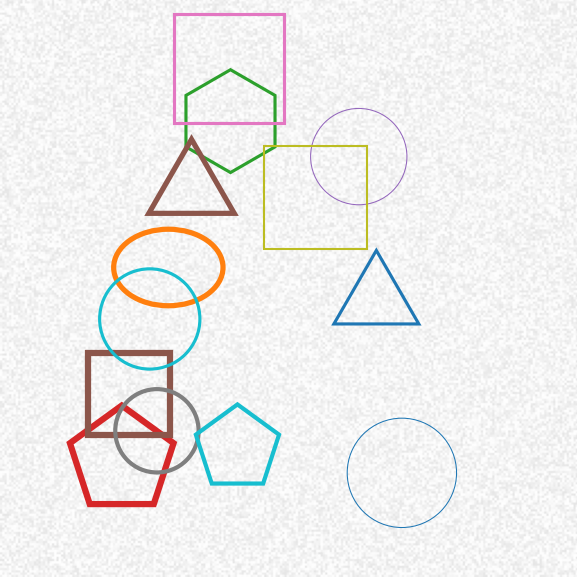[{"shape": "triangle", "thickness": 1.5, "radius": 0.42, "center": [0.652, 0.481]}, {"shape": "circle", "thickness": 0.5, "radius": 0.47, "center": [0.696, 0.18]}, {"shape": "oval", "thickness": 2.5, "radius": 0.47, "center": [0.292, 0.536]}, {"shape": "hexagon", "thickness": 1.5, "radius": 0.45, "center": [0.399, 0.789]}, {"shape": "pentagon", "thickness": 3, "radius": 0.47, "center": [0.211, 0.203]}, {"shape": "circle", "thickness": 0.5, "radius": 0.42, "center": [0.621, 0.728]}, {"shape": "triangle", "thickness": 2.5, "radius": 0.43, "center": [0.332, 0.672]}, {"shape": "square", "thickness": 3, "radius": 0.35, "center": [0.223, 0.317]}, {"shape": "square", "thickness": 1.5, "radius": 0.47, "center": [0.397, 0.881]}, {"shape": "circle", "thickness": 2, "radius": 0.36, "center": [0.272, 0.253]}, {"shape": "square", "thickness": 1, "radius": 0.45, "center": [0.546, 0.658]}, {"shape": "circle", "thickness": 1.5, "radius": 0.43, "center": [0.259, 0.447]}, {"shape": "pentagon", "thickness": 2, "radius": 0.38, "center": [0.411, 0.223]}]